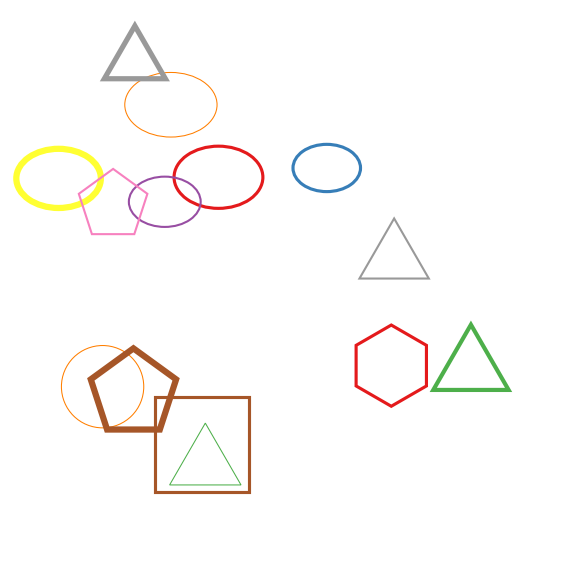[{"shape": "hexagon", "thickness": 1.5, "radius": 0.35, "center": [0.678, 0.366]}, {"shape": "oval", "thickness": 1.5, "radius": 0.38, "center": [0.378, 0.692]}, {"shape": "oval", "thickness": 1.5, "radius": 0.29, "center": [0.566, 0.708]}, {"shape": "triangle", "thickness": 0.5, "radius": 0.36, "center": [0.356, 0.195]}, {"shape": "triangle", "thickness": 2, "radius": 0.38, "center": [0.815, 0.362]}, {"shape": "oval", "thickness": 1, "radius": 0.31, "center": [0.285, 0.65]}, {"shape": "circle", "thickness": 0.5, "radius": 0.36, "center": [0.178, 0.33]}, {"shape": "oval", "thickness": 0.5, "radius": 0.4, "center": [0.296, 0.818]}, {"shape": "oval", "thickness": 3, "radius": 0.37, "center": [0.101, 0.69]}, {"shape": "pentagon", "thickness": 3, "radius": 0.39, "center": [0.231, 0.318]}, {"shape": "square", "thickness": 1.5, "radius": 0.41, "center": [0.35, 0.229]}, {"shape": "pentagon", "thickness": 1, "radius": 0.31, "center": [0.196, 0.644]}, {"shape": "triangle", "thickness": 2.5, "radius": 0.31, "center": [0.234, 0.893]}, {"shape": "triangle", "thickness": 1, "radius": 0.35, "center": [0.682, 0.551]}]